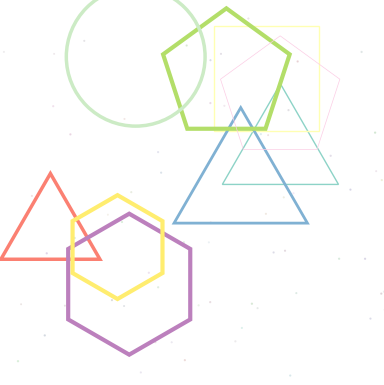[{"shape": "triangle", "thickness": 1, "radius": 0.87, "center": [0.728, 0.608]}, {"shape": "square", "thickness": 1, "radius": 0.69, "center": [0.693, 0.796]}, {"shape": "triangle", "thickness": 2.5, "radius": 0.74, "center": [0.131, 0.401]}, {"shape": "triangle", "thickness": 2, "radius": 1.0, "center": [0.625, 0.52]}, {"shape": "pentagon", "thickness": 3, "radius": 0.86, "center": [0.588, 0.805]}, {"shape": "pentagon", "thickness": 0.5, "radius": 0.81, "center": [0.728, 0.744]}, {"shape": "hexagon", "thickness": 3, "radius": 0.92, "center": [0.336, 0.262]}, {"shape": "circle", "thickness": 2.5, "radius": 0.9, "center": [0.352, 0.853]}, {"shape": "hexagon", "thickness": 3, "radius": 0.67, "center": [0.305, 0.358]}]